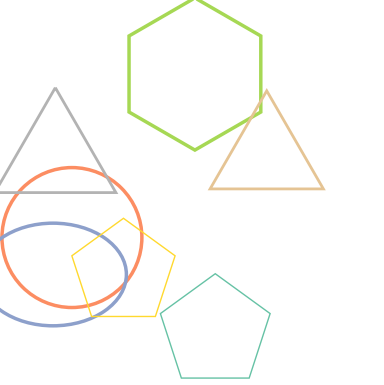[{"shape": "pentagon", "thickness": 1, "radius": 0.75, "center": [0.559, 0.139]}, {"shape": "circle", "thickness": 2.5, "radius": 0.91, "center": [0.187, 0.383]}, {"shape": "oval", "thickness": 2.5, "radius": 0.95, "center": [0.138, 0.287]}, {"shape": "hexagon", "thickness": 2.5, "radius": 0.99, "center": [0.506, 0.808]}, {"shape": "pentagon", "thickness": 1, "radius": 0.7, "center": [0.321, 0.292]}, {"shape": "triangle", "thickness": 2, "radius": 0.85, "center": [0.693, 0.594]}, {"shape": "triangle", "thickness": 2, "radius": 0.91, "center": [0.144, 0.591]}]